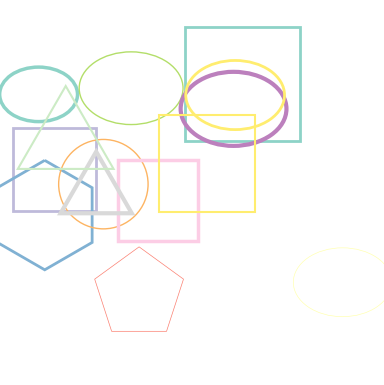[{"shape": "oval", "thickness": 2.5, "radius": 0.51, "center": [0.1, 0.755]}, {"shape": "square", "thickness": 2, "radius": 0.74, "center": [0.63, 0.781]}, {"shape": "oval", "thickness": 0.5, "radius": 0.64, "center": [0.89, 0.267]}, {"shape": "square", "thickness": 2, "radius": 0.54, "center": [0.141, 0.559]}, {"shape": "pentagon", "thickness": 0.5, "radius": 0.61, "center": [0.361, 0.238]}, {"shape": "hexagon", "thickness": 2, "radius": 0.71, "center": [0.116, 0.441]}, {"shape": "circle", "thickness": 1, "radius": 0.58, "center": [0.268, 0.522]}, {"shape": "oval", "thickness": 1, "radius": 0.67, "center": [0.341, 0.771]}, {"shape": "square", "thickness": 2.5, "radius": 0.52, "center": [0.411, 0.479]}, {"shape": "triangle", "thickness": 3, "radius": 0.53, "center": [0.25, 0.499]}, {"shape": "oval", "thickness": 3, "radius": 0.69, "center": [0.607, 0.717]}, {"shape": "triangle", "thickness": 1.5, "radius": 0.72, "center": [0.171, 0.633]}, {"shape": "oval", "thickness": 2, "radius": 0.64, "center": [0.611, 0.753]}, {"shape": "square", "thickness": 1.5, "radius": 0.63, "center": [0.538, 0.576]}]